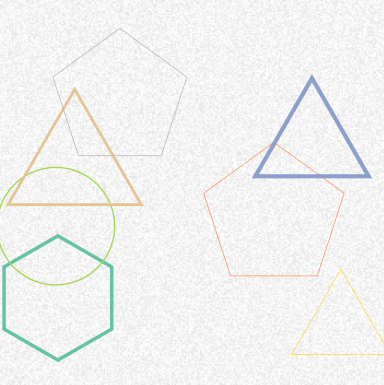[{"shape": "hexagon", "thickness": 2.5, "radius": 0.81, "center": [0.15, 0.226]}, {"shape": "pentagon", "thickness": 0.5, "radius": 0.96, "center": [0.712, 0.439]}, {"shape": "triangle", "thickness": 3, "radius": 0.85, "center": [0.81, 0.627]}, {"shape": "circle", "thickness": 1, "radius": 0.76, "center": [0.145, 0.413]}, {"shape": "triangle", "thickness": 0.5, "radius": 0.74, "center": [0.886, 0.153]}, {"shape": "triangle", "thickness": 2, "radius": 1.0, "center": [0.194, 0.568]}, {"shape": "pentagon", "thickness": 0.5, "radius": 0.91, "center": [0.311, 0.744]}]